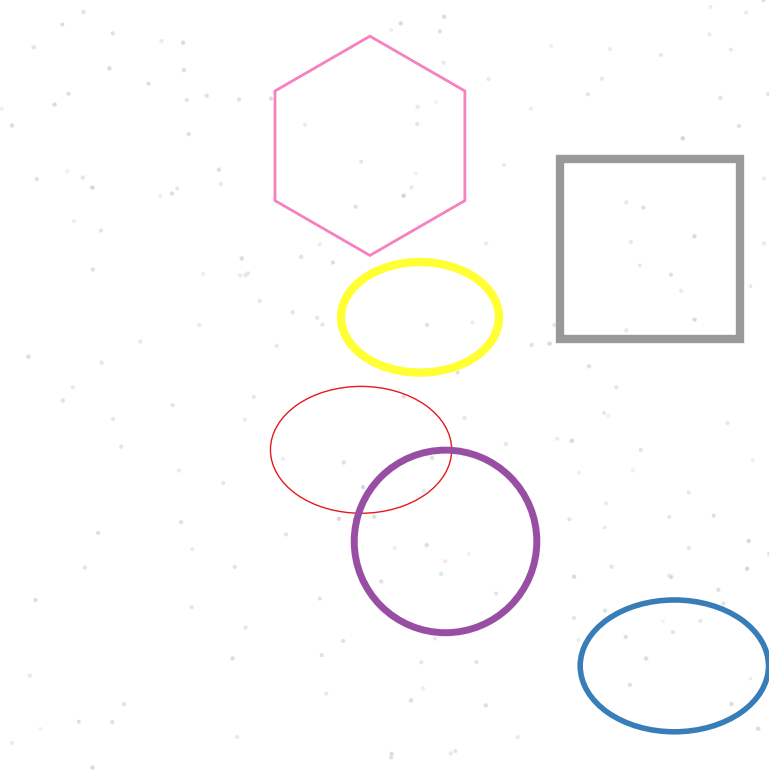[{"shape": "oval", "thickness": 0.5, "radius": 0.59, "center": [0.469, 0.416]}, {"shape": "oval", "thickness": 2, "radius": 0.61, "center": [0.876, 0.135]}, {"shape": "circle", "thickness": 2.5, "radius": 0.59, "center": [0.579, 0.297]}, {"shape": "oval", "thickness": 3, "radius": 0.51, "center": [0.545, 0.588]}, {"shape": "hexagon", "thickness": 1, "radius": 0.71, "center": [0.48, 0.811]}, {"shape": "square", "thickness": 3, "radius": 0.58, "center": [0.844, 0.676]}]